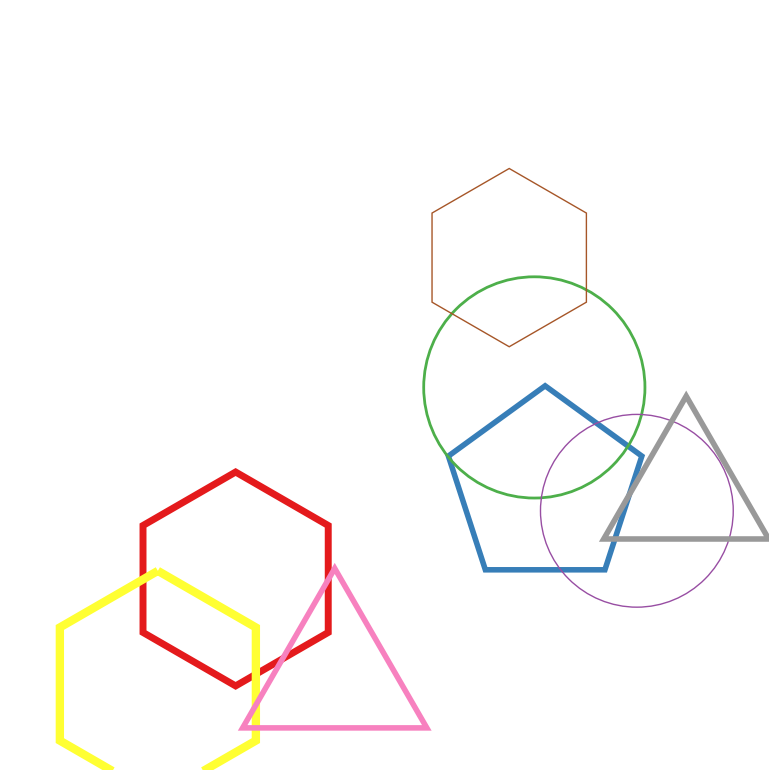[{"shape": "hexagon", "thickness": 2.5, "radius": 0.69, "center": [0.306, 0.248]}, {"shape": "pentagon", "thickness": 2, "radius": 0.66, "center": [0.708, 0.367]}, {"shape": "circle", "thickness": 1, "radius": 0.72, "center": [0.694, 0.497]}, {"shape": "circle", "thickness": 0.5, "radius": 0.63, "center": [0.827, 0.337]}, {"shape": "hexagon", "thickness": 3, "radius": 0.73, "center": [0.205, 0.112]}, {"shape": "hexagon", "thickness": 0.5, "radius": 0.58, "center": [0.661, 0.665]}, {"shape": "triangle", "thickness": 2, "radius": 0.69, "center": [0.435, 0.124]}, {"shape": "triangle", "thickness": 2, "radius": 0.62, "center": [0.891, 0.362]}]